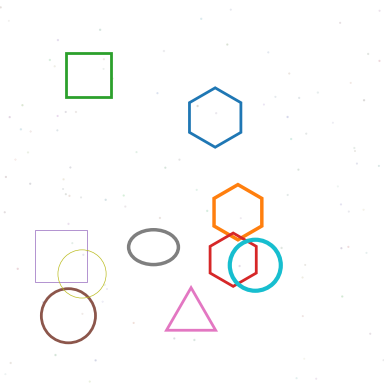[{"shape": "hexagon", "thickness": 2, "radius": 0.39, "center": [0.559, 0.695]}, {"shape": "hexagon", "thickness": 2.5, "radius": 0.36, "center": [0.618, 0.449]}, {"shape": "square", "thickness": 2, "radius": 0.29, "center": [0.23, 0.806]}, {"shape": "hexagon", "thickness": 2, "radius": 0.35, "center": [0.606, 0.325]}, {"shape": "square", "thickness": 0.5, "radius": 0.34, "center": [0.158, 0.335]}, {"shape": "circle", "thickness": 2, "radius": 0.35, "center": [0.178, 0.18]}, {"shape": "triangle", "thickness": 2, "radius": 0.37, "center": [0.496, 0.179]}, {"shape": "oval", "thickness": 2.5, "radius": 0.32, "center": [0.399, 0.358]}, {"shape": "circle", "thickness": 0.5, "radius": 0.31, "center": [0.213, 0.288]}, {"shape": "circle", "thickness": 3, "radius": 0.33, "center": [0.663, 0.311]}]